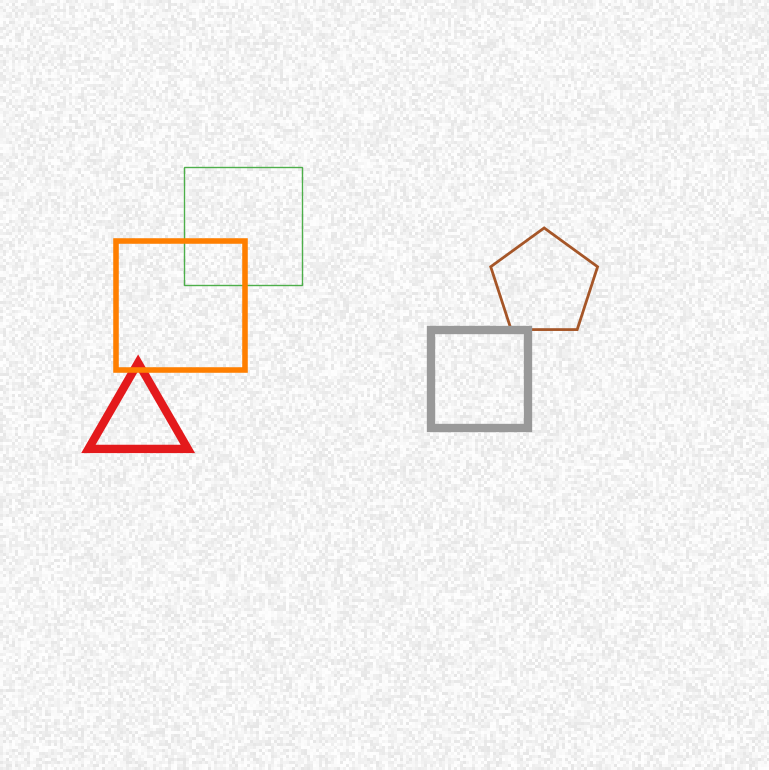[{"shape": "triangle", "thickness": 3, "radius": 0.37, "center": [0.179, 0.454]}, {"shape": "square", "thickness": 0.5, "radius": 0.38, "center": [0.315, 0.707]}, {"shape": "square", "thickness": 2, "radius": 0.42, "center": [0.234, 0.603]}, {"shape": "pentagon", "thickness": 1, "radius": 0.36, "center": [0.707, 0.631]}, {"shape": "square", "thickness": 3, "radius": 0.32, "center": [0.623, 0.508]}]